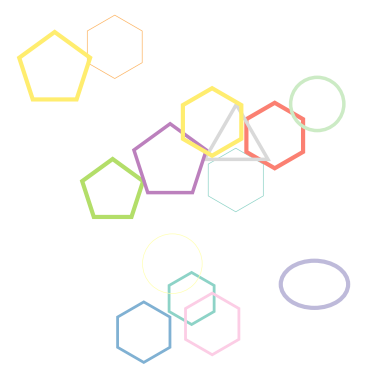[{"shape": "hexagon", "thickness": 0.5, "radius": 0.41, "center": [0.612, 0.532]}, {"shape": "hexagon", "thickness": 2, "radius": 0.34, "center": [0.498, 0.225]}, {"shape": "circle", "thickness": 0.5, "radius": 0.39, "center": [0.448, 0.315]}, {"shape": "oval", "thickness": 3, "radius": 0.44, "center": [0.817, 0.262]}, {"shape": "hexagon", "thickness": 3, "radius": 0.43, "center": [0.714, 0.648]}, {"shape": "hexagon", "thickness": 2, "radius": 0.39, "center": [0.373, 0.137]}, {"shape": "hexagon", "thickness": 0.5, "radius": 0.41, "center": [0.298, 0.878]}, {"shape": "pentagon", "thickness": 3, "radius": 0.42, "center": [0.293, 0.504]}, {"shape": "hexagon", "thickness": 2, "radius": 0.4, "center": [0.551, 0.159]}, {"shape": "triangle", "thickness": 2.5, "radius": 0.47, "center": [0.614, 0.634]}, {"shape": "pentagon", "thickness": 2.5, "radius": 0.49, "center": [0.442, 0.58]}, {"shape": "circle", "thickness": 2.5, "radius": 0.35, "center": [0.824, 0.73]}, {"shape": "hexagon", "thickness": 3, "radius": 0.44, "center": [0.551, 0.683]}, {"shape": "pentagon", "thickness": 3, "radius": 0.48, "center": [0.142, 0.82]}]